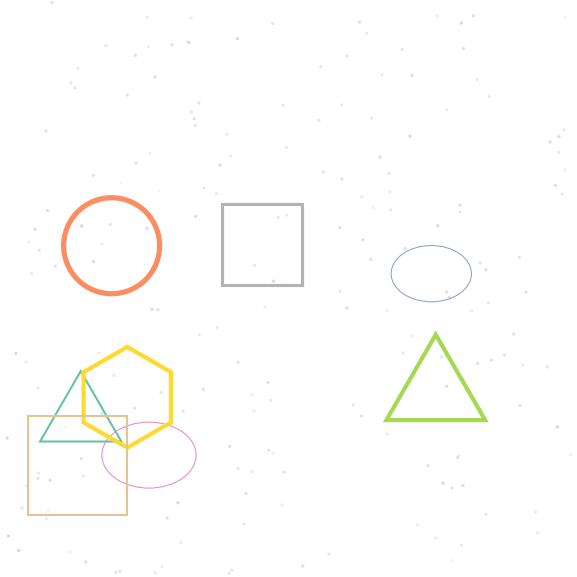[{"shape": "triangle", "thickness": 1, "radius": 0.41, "center": [0.14, 0.275]}, {"shape": "circle", "thickness": 2.5, "radius": 0.42, "center": [0.193, 0.574]}, {"shape": "oval", "thickness": 0.5, "radius": 0.35, "center": [0.747, 0.525]}, {"shape": "oval", "thickness": 0.5, "radius": 0.41, "center": [0.258, 0.211]}, {"shape": "triangle", "thickness": 2, "radius": 0.49, "center": [0.755, 0.321]}, {"shape": "hexagon", "thickness": 2, "radius": 0.44, "center": [0.22, 0.311]}, {"shape": "square", "thickness": 1, "radius": 0.43, "center": [0.135, 0.192]}, {"shape": "square", "thickness": 1.5, "radius": 0.35, "center": [0.454, 0.576]}]